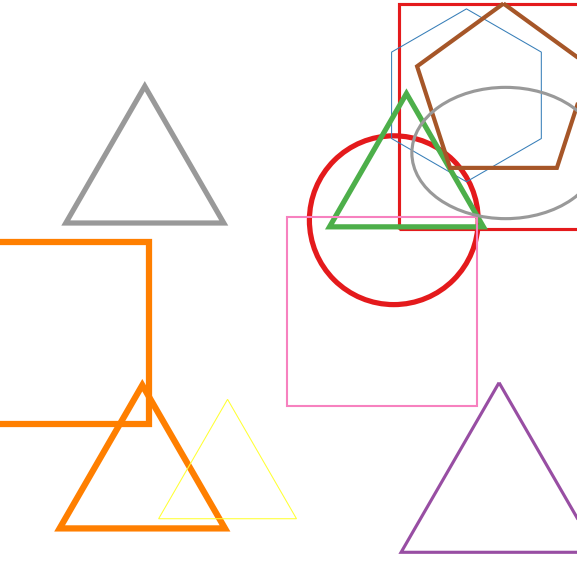[{"shape": "square", "thickness": 1.5, "radius": 0.97, "center": [0.885, 0.797]}, {"shape": "circle", "thickness": 2.5, "radius": 0.73, "center": [0.682, 0.618]}, {"shape": "hexagon", "thickness": 0.5, "radius": 0.75, "center": [0.808, 0.834]}, {"shape": "triangle", "thickness": 2.5, "radius": 0.77, "center": [0.704, 0.683]}, {"shape": "triangle", "thickness": 1.5, "radius": 0.98, "center": [0.864, 0.141]}, {"shape": "square", "thickness": 3, "radius": 0.79, "center": [0.101, 0.422]}, {"shape": "triangle", "thickness": 3, "radius": 0.83, "center": [0.246, 0.167]}, {"shape": "triangle", "thickness": 0.5, "radius": 0.69, "center": [0.394, 0.17]}, {"shape": "pentagon", "thickness": 2, "radius": 0.79, "center": [0.872, 0.836]}, {"shape": "square", "thickness": 1, "radius": 0.82, "center": [0.661, 0.46]}, {"shape": "triangle", "thickness": 2.5, "radius": 0.79, "center": [0.251, 0.692]}, {"shape": "oval", "thickness": 1.5, "radius": 0.81, "center": [0.876, 0.734]}]